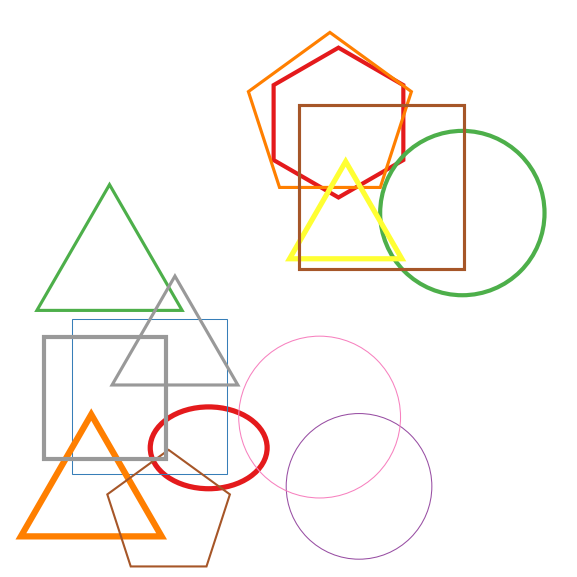[{"shape": "hexagon", "thickness": 2, "radius": 0.65, "center": [0.586, 0.787]}, {"shape": "oval", "thickness": 2.5, "radius": 0.51, "center": [0.361, 0.224]}, {"shape": "square", "thickness": 0.5, "radius": 0.67, "center": [0.259, 0.312]}, {"shape": "triangle", "thickness": 1.5, "radius": 0.73, "center": [0.19, 0.534]}, {"shape": "circle", "thickness": 2, "radius": 0.71, "center": [0.801, 0.63]}, {"shape": "circle", "thickness": 0.5, "radius": 0.63, "center": [0.622, 0.157]}, {"shape": "pentagon", "thickness": 1.5, "radius": 0.74, "center": [0.571, 0.795]}, {"shape": "triangle", "thickness": 3, "radius": 0.7, "center": [0.158, 0.141]}, {"shape": "triangle", "thickness": 2.5, "radius": 0.56, "center": [0.599, 0.607]}, {"shape": "pentagon", "thickness": 1, "radius": 0.56, "center": [0.292, 0.109]}, {"shape": "square", "thickness": 1.5, "radius": 0.71, "center": [0.661, 0.675]}, {"shape": "circle", "thickness": 0.5, "radius": 0.7, "center": [0.553, 0.277]}, {"shape": "triangle", "thickness": 1.5, "radius": 0.63, "center": [0.303, 0.395]}, {"shape": "square", "thickness": 2, "radius": 0.53, "center": [0.182, 0.309]}]